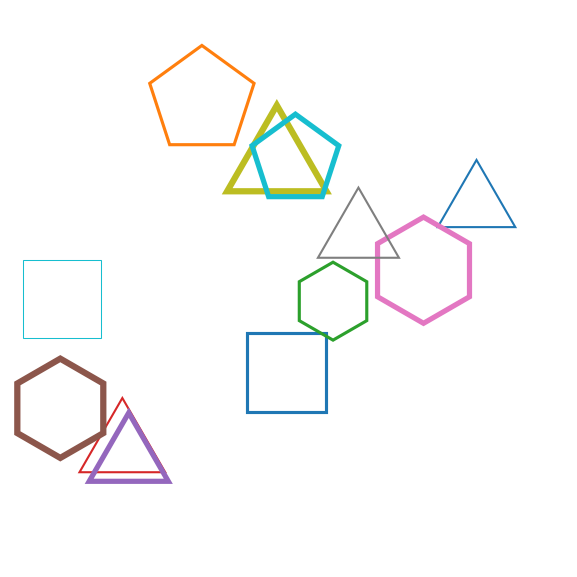[{"shape": "square", "thickness": 1.5, "radius": 0.34, "center": [0.497, 0.354]}, {"shape": "triangle", "thickness": 1, "radius": 0.39, "center": [0.825, 0.645]}, {"shape": "pentagon", "thickness": 1.5, "radius": 0.47, "center": [0.35, 0.825]}, {"shape": "hexagon", "thickness": 1.5, "radius": 0.34, "center": [0.577, 0.478]}, {"shape": "triangle", "thickness": 1, "radius": 0.43, "center": [0.212, 0.224]}, {"shape": "triangle", "thickness": 2.5, "radius": 0.4, "center": [0.223, 0.205]}, {"shape": "hexagon", "thickness": 3, "radius": 0.43, "center": [0.104, 0.292]}, {"shape": "hexagon", "thickness": 2.5, "radius": 0.46, "center": [0.733, 0.531]}, {"shape": "triangle", "thickness": 1, "radius": 0.4, "center": [0.621, 0.593]}, {"shape": "triangle", "thickness": 3, "radius": 0.5, "center": [0.479, 0.718]}, {"shape": "pentagon", "thickness": 2.5, "radius": 0.39, "center": [0.512, 0.722]}, {"shape": "square", "thickness": 0.5, "radius": 0.34, "center": [0.107, 0.482]}]